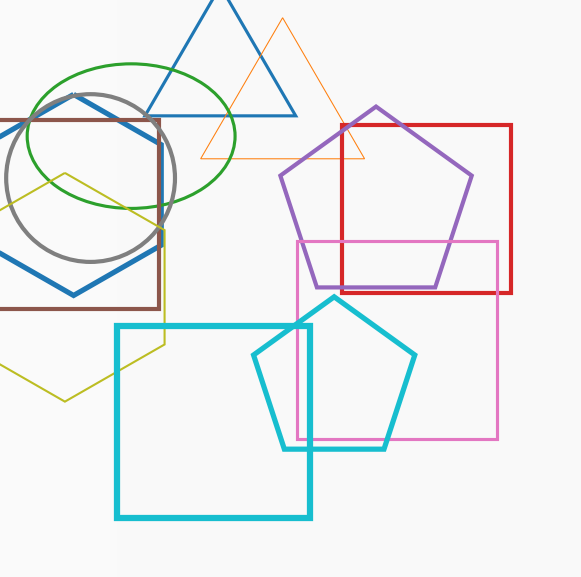[{"shape": "triangle", "thickness": 1.5, "radius": 0.75, "center": [0.379, 0.873]}, {"shape": "hexagon", "thickness": 2.5, "radius": 0.87, "center": [0.127, 0.662]}, {"shape": "triangle", "thickness": 0.5, "radius": 0.81, "center": [0.486, 0.806]}, {"shape": "oval", "thickness": 1.5, "radius": 0.89, "center": [0.226, 0.763]}, {"shape": "square", "thickness": 2, "radius": 0.73, "center": [0.734, 0.637]}, {"shape": "pentagon", "thickness": 2, "radius": 0.87, "center": [0.647, 0.641]}, {"shape": "square", "thickness": 2, "radius": 0.82, "center": [0.111, 0.627]}, {"shape": "square", "thickness": 1.5, "radius": 0.86, "center": [0.682, 0.41]}, {"shape": "circle", "thickness": 2, "radius": 0.73, "center": [0.156, 0.691]}, {"shape": "hexagon", "thickness": 1, "radius": 0.99, "center": [0.112, 0.502]}, {"shape": "pentagon", "thickness": 2.5, "radius": 0.73, "center": [0.575, 0.339]}, {"shape": "square", "thickness": 3, "radius": 0.83, "center": [0.367, 0.269]}]